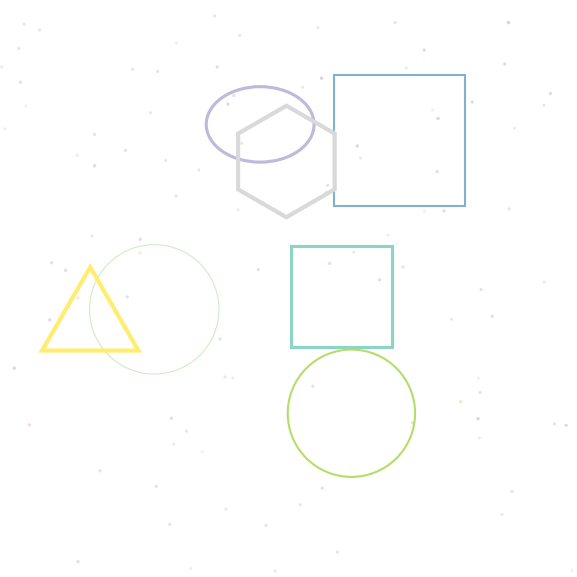[{"shape": "square", "thickness": 1.5, "radius": 0.44, "center": [0.592, 0.485]}, {"shape": "oval", "thickness": 1.5, "radius": 0.47, "center": [0.45, 0.784]}, {"shape": "square", "thickness": 1, "radius": 0.57, "center": [0.692, 0.755]}, {"shape": "circle", "thickness": 1, "radius": 0.55, "center": [0.608, 0.284]}, {"shape": "hexagon", "thickness": 2, "radius": 0.48, "center": [0.496, 0.72]}, {"shape": "circle", "thickness": 0.5, "radius": 0.56, "center": [0.267, 0.463]}, {"shape": "triangle", "thickness": 2, "radius": 0.48, "center": [0.156, 0.44]}]